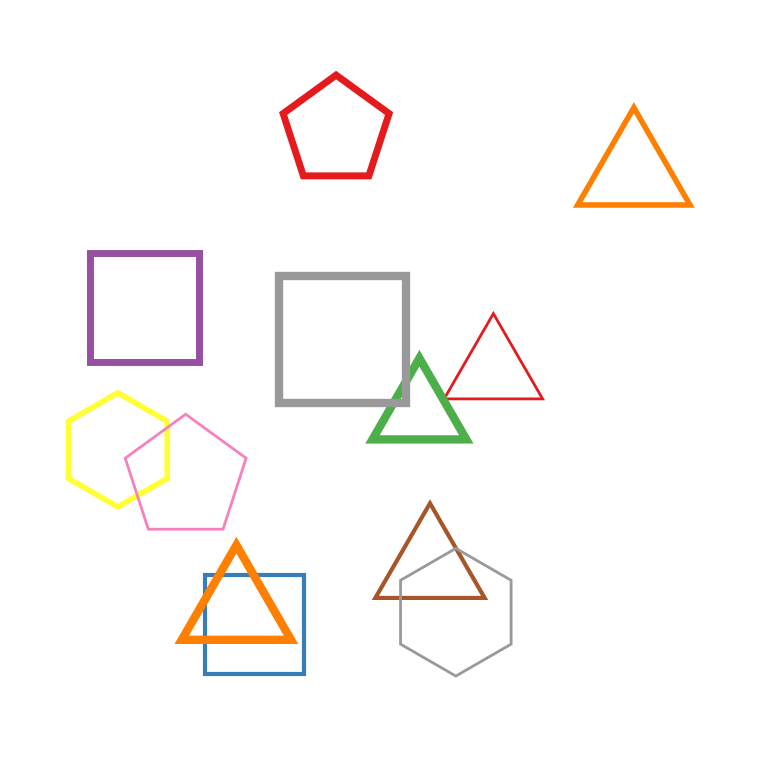[{"shape": "triangle", "thickness": 1, "radius": 0.37, "center": [0.641, 0.519]}, {"shape": "pentagon", "thickness": 2.5, "radius": 0.36, "center": [0.437, 0.83]}, {"shape": "square", "thickness": 1.5, "radius": 0.32, "center": [0.33, 0.189]}, {"shape": "triangle", "thickness": 3, "radius": 0.35, "center": [0.545, 0.465]}, {"shape": "square", "thickness": 2.5, "radius": 0.35, "center": [0.188, 0.601]}, {"shape": "triangle", "thickness": 3, "radius": 0.41, "center": [0.307, 0.21]}, {"shape": "triangle", "thickness": 2, "radius": 0.42, "center": [0.823, 0.776]}, {"shape": "hexagon", "thickness": 2, "radius": 0.37, "center": [0.153, 0.416]}, {"shape": "triangle", "thickness": 1.5, "radius": 0.41, "center": [0.558, 0.264]}, {"shape": "pentagon", "thickness": 1, "radius": 0.41, "center": [0.241, 0.379]}, {"shape": "hexagon", "thickness": 1, "radius": 0.41, "center": [0.592, 0.205]}, {"shape": "square", "thickness": 3, "radius": 0.41, "center": [0.444, 0.559]}]